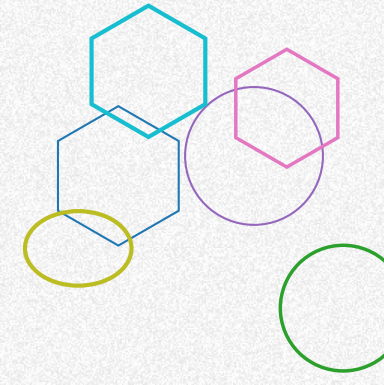[{"shape": "hexagon", "thickness": 1.5, "radius": 0.91, "center": [0.307, 0.543]}, {"shape": "circle", "thickness": 2.5, "radius": 0.82, "center": [0.891, 0.2]}, {"shape": "circle", "thickness": 1.5, "radius": 0.89, "center": [0.66, 0.595]}, {"shape": "hexagon", "thickness": 2.5, "radius": 0.76, "center": [0.745, 0.719]}, {"shape": "oval", "thickness": 3, "radius": 0.69, "center": [0.203, 0.355]}, {"shape": "hexagon", "thickness": 3, "radius": 0.85, "center": [0.386, 0.815]}]